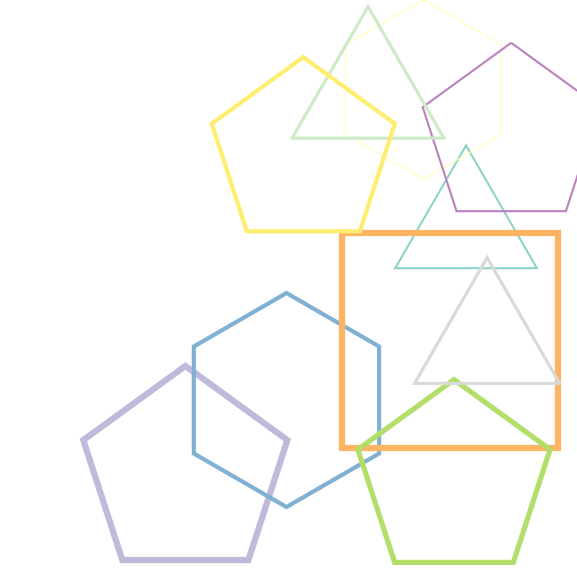[{"shape": "triangle", "thickness": 1, "radius": 0.71, "center": [0.807, 0.606]}, {"shape": "hexagon", "thickness": 0.5, "radius": 0.78, "center": [0.734, 0.844]}, {"shape": "pentagon", "thickness": 3, "radius": 0.93, "center": [0.321, 0.18]}, {"shape": "hexagon", "thickness": 2, "radius": 0.93, "center": [0.496, 0.306]}, {"shape": "square", "thickness": 3, "radius": 0.93, "center": [0.779, 0.41]}, {"shape": "pentagon", "thickness": 2.5, "radius": 0.87, "center": [0.786, 0.167]}, {"shape": "triangle", "thickness": 1.5, "radius": 0.73, "center": [0.843, 0.408]}, {"shape": "pentagon", "thickness": 1, "radius": 0.81, "center": [0.885, 0.764]}, {"shape": "triangle", "thickness": 1.5, "radius": 0.76, "center": [0.637, 0.836]}, {"shape": "pentagon", "thickness": 2, "radius": 0.83, "center": [0.525, 0.733]}]